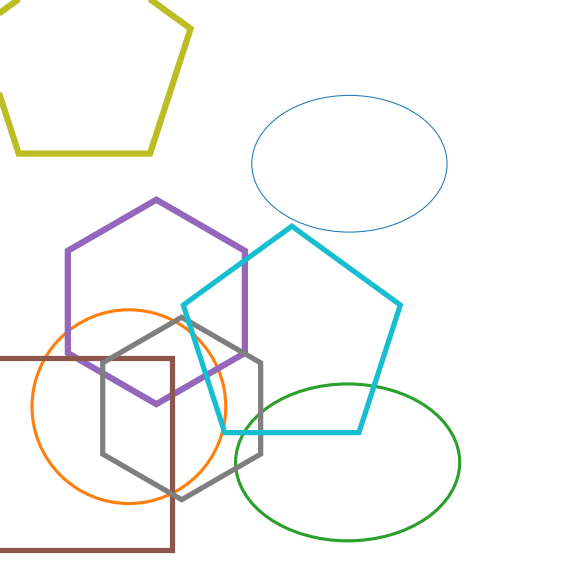[{"shape": "oval", "thickness": 0.5, "radius": 0.85, "center": [0.605, 0.716]}, {"shape": "circle", "thickness": 1.5, "radius": 0.84, "center": [0.223, 0.295]}, {"shape": "oval", "thickness": 1.5, "radius": 0.97, "center": [0.602, 0.198]}, {"shape": "hexagon", "thickness": 3, "radius": 0.88, "center": [0.271, 0.476]}, {"shape": "square", "thickness": 2.5, "radius": 0.83, "center": [0.132, 0.213]}, {"shape": "hexagon", "thickness": 2.5, "radius": 0.79, "center": [0.315, 0.292]}, {"shape": "pentagon", "thickness": 3, "radius": 0.97, "center": [0.146, 0.89]}, {"shape": "pentagon", "thickness": 2.5, "radius": 0.99, "center": [0.505, 0.41]}]